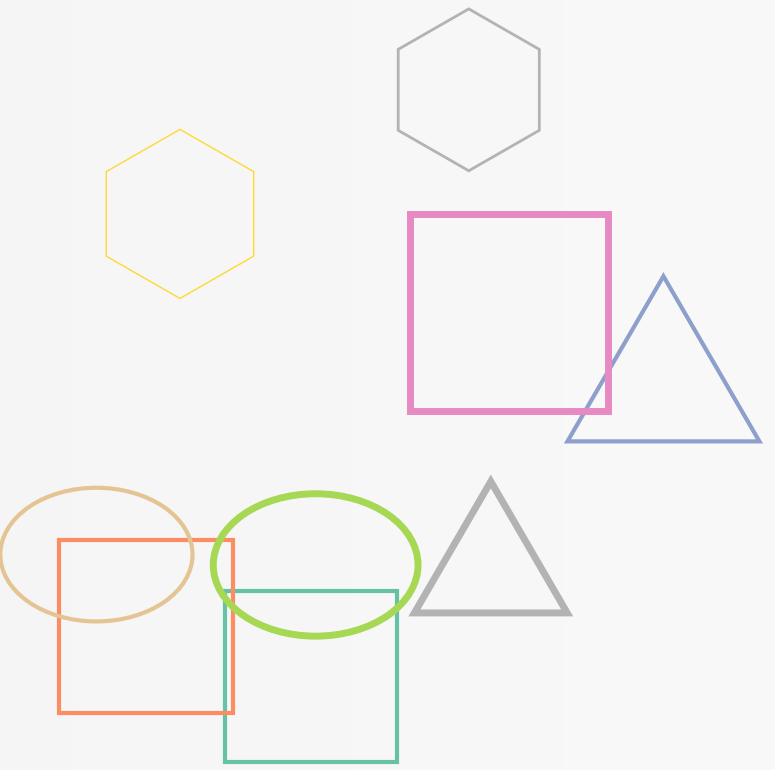[{"shape": "square", "thickness": 1.5, "radius": 0.56, "center": [0.401, 0.121]}, {"shape": "square", "thickness": 1.5, "radius": 0.56, "center": [0.188, 0.187]}, {"shape": "triangle", "thickness": 1.5, "radius": 0.71, "center": [0.856, 0.498]}, {"shape": "square", "thickness": 2.5, "radius": 0.64, "center": [0.657, 0.594]}, {"shape": "oval", "thickness": 2.5, "radius": 0.66, "center": [0.407, 0.266]}, {"shape": "hexagon", "thickness": 0.5, "radius": 0.55, "center": [0.232, 0.722]}, {"shape": "oval", "thickness": 1.5, "radius": 0.62, "center": [0.124, 0.28]}, {"shape": "triangle", "thickness": 2.5, "radius": 0.57, "center": [0.633, 0.261]}, {"shape": "hexagon", "thickness": 1, "radius": 0.53, "center": [0.605, 0.883]}]